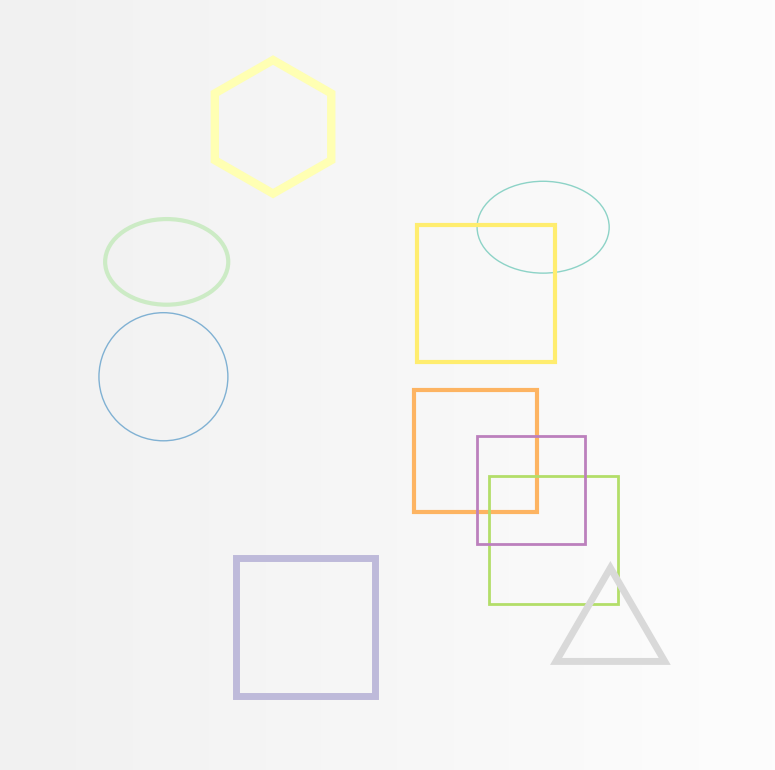[{"shape": "oval", "thickness": 0.5, "radius": 0.43, "center": [0.701, 0.705]}, {"shape": "hexagon", "thickness": 3, "radius": 0.43, "center": [0.352, 0.835]}, {"shape": "square", "thickness": 2.5, "radius": 0.45, "center": [0.394, 0.186]}, {"shape": "circle", "thickness": 0.5, "radius": 0.42, "center": [0.211, 0.511]}, {"shape": "square", "thickness": 1.5, "radius": 0.4, "center": [0.614, 0.414]}, {"shape": "square", "thickness": 1, "radius": 0.42, "center": [0.714, 0.299]}, {"shape": "triangle", "thickness": 2.5, "radius": 0.4, "center": [0.788, 0.181]}, {"shape": "square", "thickness": 1, "radius": 0.35, "center": [0.685, 0.364]}, {"shape": "oval", "thickness": 1.5, "radius": 0.4, "center": [0.215, 0.66]}, {"shape": "square", "thickness": 1.5, "radius": 0.45, "center": [0.627, 0.619]}]